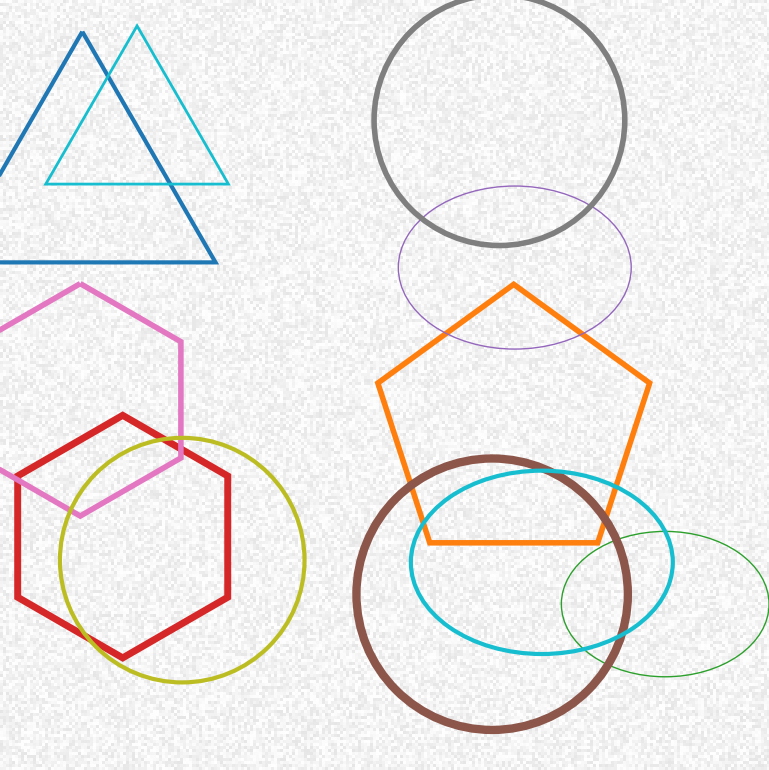[{"shape": "triangle", "thickness": 1.5, "radius": 1.0, "center": [0.107, 0.759]}, {"shape": "pentagon", "thickness": 2, "radius": 0.93, "center": [0.667, 0.445]}, {"shape": "oval", "thickness": 0.5, "radius": 0.67, "center": [0.864, 0.215]}, {"shape": "hexagon", "thickness": 2.5, "radius": 0.79, "center": [0.159, 0.303]}, {"shape": "oval", "thickness": 0.5, "radius": 0.76, "center": [0.669, 0.653]}, {"shape": "circle", "thickness": 3, "radius": 0.88, "center": [0.639, 0.228]}, {"shape": "hexagon", "thickness": 2, "radius": 0.75, "center": [0.104, 0.481]}, {"shape": "circle", "thickness": 2, "radius": 0.81, "center": [0.649, 0.844]}, {"shape": "circle", "thickness": 1.5, "radius": 0.79, "center": [0.237, 0.273]}, {"shape": "triangle", "thickness": 1, "radius": 0.68, "center": [0.178, 0.829]}, {"shape": "oval", "thickness": 1.5, "radius": 0.85, "center": [0.704, 0.27]}]